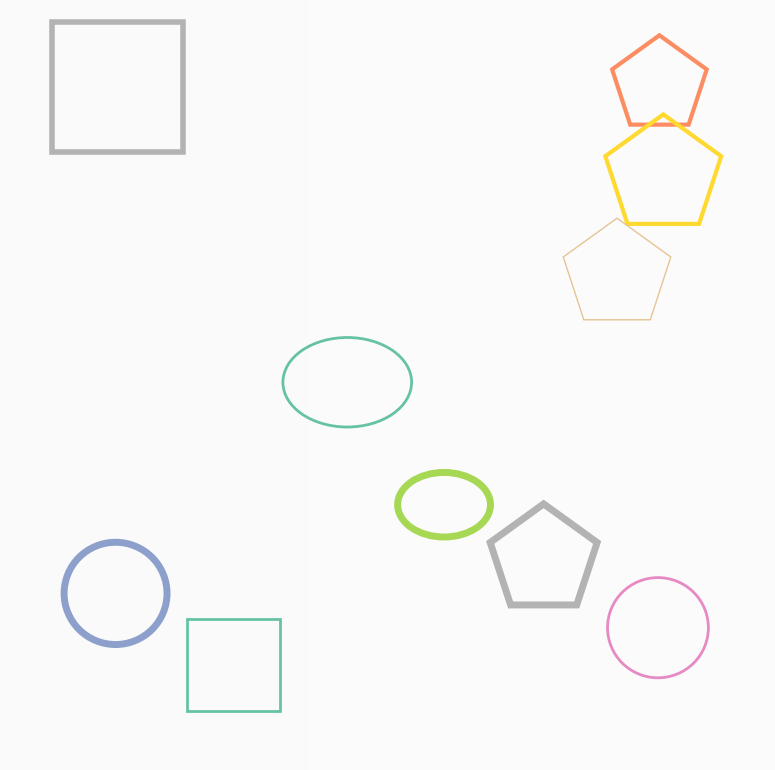[{"shape": "oval", "thickness": 1, "radius": 0.42, "center": [0.448, 0.504]}, {"shape": "square", "thickness": 1, "radius": 0.3, "center": [0.301, 0.136]}, {"shape": "pentagon", "thickness": 1.5, "radius": 0.32, "center": [0.851, 0.89]}, {"shape": "circle", "thickness": 2.5, "radius": 0.33, "center": [0.149, 0.229]}, {"shape": "circle", "thickness": 1, "radius": 0.33, "center": [0.849, 0.185]}, {"shape": "oval", "thickness": 2.5, "radius": 0.3, "center": [0.573, 0.345]}, {"shape": "pentagon", "thickness": 1.5, "radius": 0.39, "center": [0.856, 0.773]}, {"shape": "pentagon", "thickness": 0.5, "radius": 0.36, "center": [0.796, 0.644]}, {"shape": "pentagon", "thickness": 2.5, "radius": 0.36, "center": [0.701, 0.273]}, {"shape": "square", "thickness": 2, "radius": 0.42, "center": [0.151, 0.887]}]